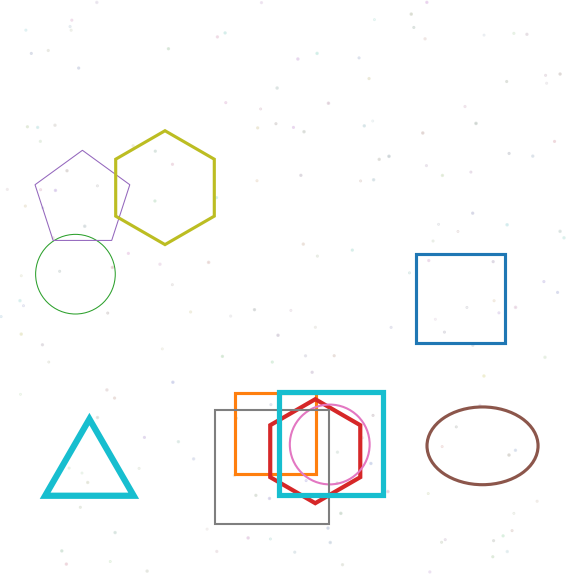[{"shape": "square", "thickness": 1.5, "radius": 0.39, "center": [0.797, 0.482]}, {"shape": "square", "thickness": 1.5, "radius": 0.35, "center": [0.477, 0.249]}, {"shape": "circle", "thickness": 0.5, "radius": 0.34, "center": [0.131, 0.524]}, {"shape": "hexagon", "thickness": 2, "radius": 0.45, "center": [0.546, 0.218]}, {"shape": "pentagon", "thickness": 0.5, "radius": 0.43, "center": [0.143, 0.653]}, {"shape": "oval", "thickness": 1.5, "radius": 0.48, "center": [0.836, 0.227]}, {"shape": "circle", "thickness": 1, "radius": 0.35, "center": [0.571, 0.229]}, {"shape": "square", "thickness": 1, "radius": 0.49, "center": [0.471, 0.191]}, {"shape": "hexagon", "thickness": 1.5, "radius": 0.49, "center": [0.286, 0.674]}, {"shape": "square", "thickness": 2.5, "radius": 0.45, "center": [0.573, 0.231]}, {"shape": "triangle", "thickness": 3, "radius": 0.44, "center": [0.155, 0.185]}]